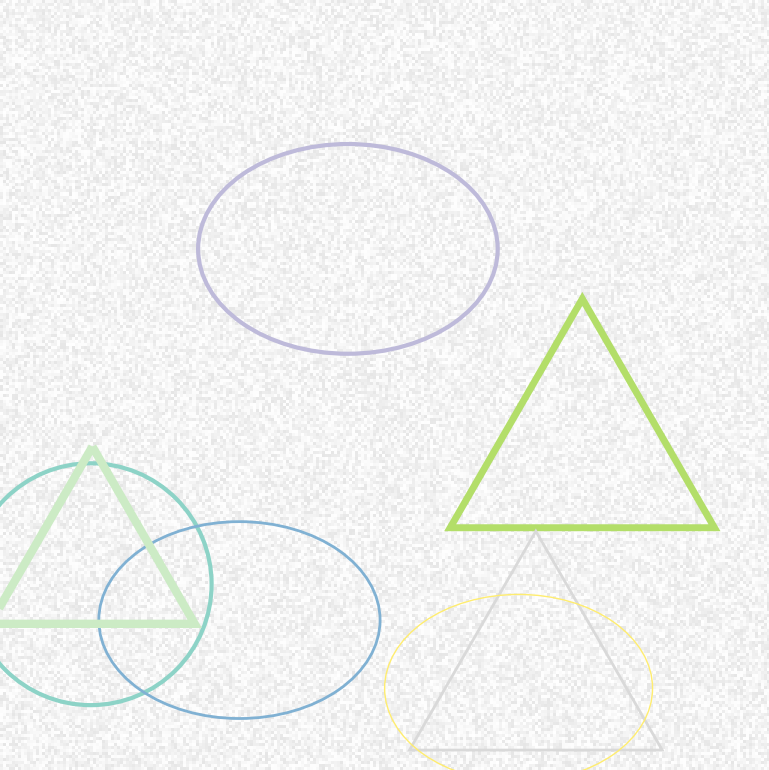[{"shape": "circle", "thickness": 1.5, "radius": 0.79, "center": [0.118, 0.241]}, {"shape": "oval", "thickness": 1.5, "radius": 0.97, "center": [0.452, 0.677]}, {"shape": "oval", "thickness": 1, "radius": 0.91, "center": [0.311, 0.195]}, {"shape": "triangle", "thickness": 2.5, "radius": 0.99, "center": [0.756, 0.414]}, {"shape": "triangle", "thickness": 1, "radius": 0.95, "center": [0.696, 0.121]}, {"shape": "triangle", "thickness": 3, "radius": 0.77, "center": [0.12, 0.267]}, {"shape": "oval", "thickness": 0.5, "radius": 0.87, "center": [0.673, 0.106]}]